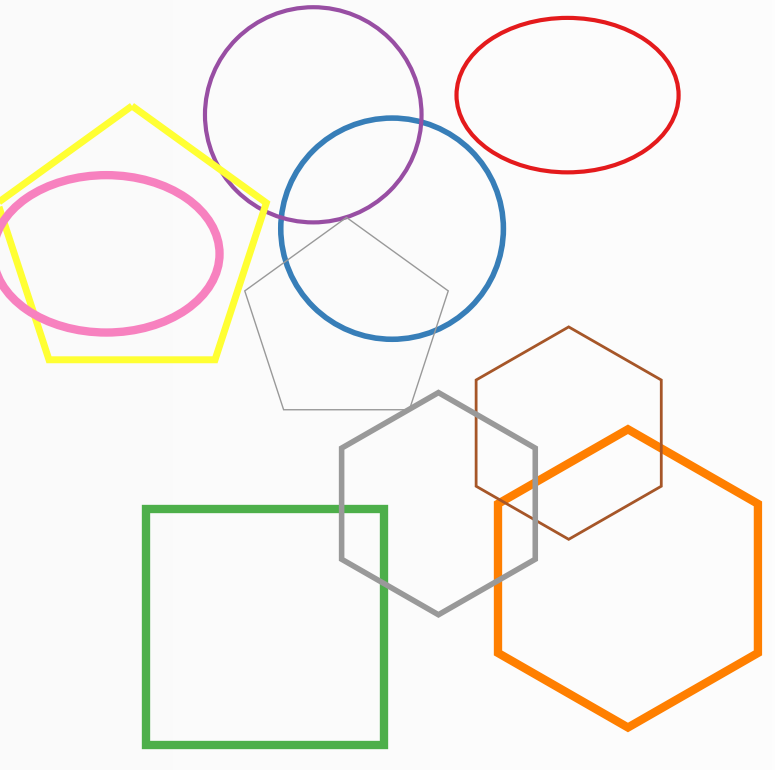[{"shape": "oval", "thickness": 1.5, "radius": 0.72, "center": [0.732, 0.876]}, {"shape": "circle", "thickness": 2, "radius": 0.72, "center": [0.506, 0.703]}, {"shape": "square", "thickness": 3, "radius": 0.77, "center": [0.342, 0.186]}, {"shape": "circle", "thickness": 1.5, "radius": 0.7, "center": [0.404, 0.851]}, {"shape": "hexagon", "thickness": 3, "radius": 0.97, "center": [0.81, 0.249]}, {"shape": "pentagon", "thickness": 2.5, "radius": 0.91, "center": [0.17, 0.68]}, {"shape": "hexagon", "thickness": 1, "radius": 0.69, "center": [0.734, 0.438]}, {"shape": "oval", "thickness": 3, "radius": 0.73, "center": [0.137, 0.67]}, {"shape": "pentagon", "thickness": 0.5, "radius": 0.69, "center": [0.447, 0.58]}, {"shape": "hexagon", "thickness": 2, "radius": 0.72, "center": [0.566, 0.346]}]